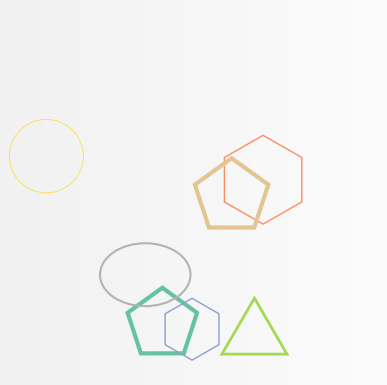[{"shape": "pentagon", "thickness": 3, "radius": 0.47, "center": [0.419, 0.158]}, {"shape": "hexagon", "thickness": 1, "radius": 0.58, "center": [0.679, 0.533]}, {"shape": "hexagon", "thickness": 1, "radius": 0.4, "center": [0.496, 0.145]}, {"shape": "triangle", "thickness": 2, "radius": 0.48, "center": [0.657, 0.129]}, {"shape": "circle", "thickness": 0.5, "radius": 0.48, "center": [0.12, 0.594]}, {"shape": "pentagon", "thickness": 3, "radius": 0.5, "center": [0.598, 0.49]}, {"shape": "oval", "thickness": 1.5, "radius": 0.58, "center": [0.375, 0.287]}]